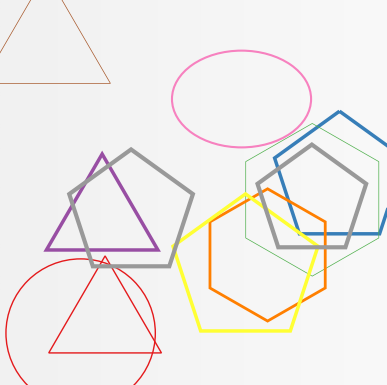[{"shape": "circle", "thickness": 1, "radius": 0.96, "center": [0.208, 0.135]}, {"shape": "triangle", "thickness": 1, "radius": 0.84, "center": [0.271, 0.167]}, {"shape": "pentagon", "thickness": 2.5, "radius": 0.88, "center": [0.876, 0.535]}, {"shape": "hexagon", "thickness": 0.5, "radius": 0.99, "center": [0.806, 0.481]}, {"shape": "triangle", "thickness": 2.5, "radius": 0.83, "center": [0.264, 0.434]}, {"shape": "hexagon", "thickness": 2, "radius": 0.86, "center": [0.691, 0.338]}, {"shape": "pentagon", "thickness": 2.5, "radius": 0.98, "center": [0.634, 0.3]}, {"shape": "triangle", "thickness": 0.5, "radius": 0.96, "center": [0.12, 0.879]}, {"shape": "oval", "thickness": 1.5, "radius": 0.9, "center": [0.623, 0.743]}, {"shape": "pentagon", "thickness": 3, "radius": 0.74, "center": [0.805, 0.477]}, {"shape": "pentagon", "thickness": 3, "radius": 0.84, "center": [0.338, 0.444]}]